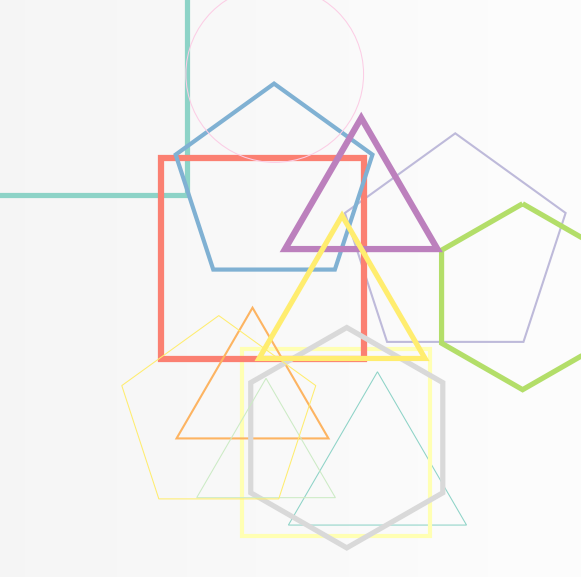[{"shape": "square", "thickness": 2.5, "radius": 0.93, "center": [0.135, 0.849]}, {"shape": "triangle", "thickness": 0.5, "radius": 0.88, "center": [0.649, 0.178]}, {"shape": "square", "thickness": 2, "radius": 0.81, "center": [0.579, 0.232]}, {"shape": "pentagon", "thickness": 1, "radius": 1.0, "center": [0.783, 0.569]}, {"shape": "square", "thickness": 3, "radius": 0.87, "center": [0.452, 0.551]}, {"shape": "pentagon", "thickness": 2, "radius": 0.89, "center": [0.472, 0.676]}, {"shape": "triangle", "thickness": 1, "radius": 0.75, "center": [0.434, 0.315]}, {"shape": "hexagon", "thickness": 2.5, "radius": 0.8, "center": [0.899, 0.485]}, {"shape": "circle", "thickness": 0.5, "radius": 0.76, "center": [0.473, 0.871]}, {"shape": "hexagon", "thickness": 2.5, "radius": 0.95, "center": [0.597, 0.241]}, {"shape": "triangle", "thickness": 3, "radius": 0.76, "center": [0.621, 0.644]}, {"shape": "triangle", "thickness": 0.5, "radius": 0.69, "center": [0.458, 0.206]}, {"shape": "triangle", "thickness": 2.5, "radius": 0.82, "center": [0.588, 0.461]}, {"shape": "pentagon", "thickness": 0.5, "radius": 0.88, "center": [0.376, 0.277]}]